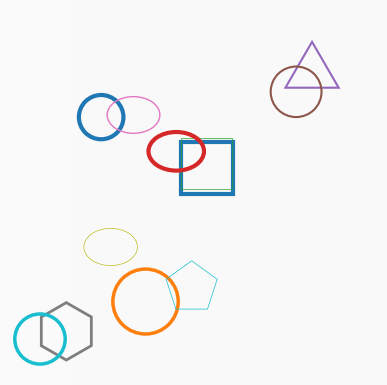[{"shape": "circle", "thickness": 3, "radius": 0.29, "center": [0.261, 0.696]}, {"shape": "square", "thickness": 3, "radius": 0.33, "center": [0.534, 0.563]}, {"shape": "circle", "thickness": 2.5, "radius": 0.42, "center": [0.376, 0.217]}, {"shape": "square", "thickness": 0.5, "radius": 0.33, "center": [0.532, 0.575]}, {"shape": "oval", "thickness": 3, "radius": 0.36, "center": [0.455, 0.607]}, {"shape": "triangle", "thickness": 1.5, "radius": 0.4, "center": [0.805, 0.812]}, {"shape": "circle", "thickness": 1.5, "radius": 0.33, "center": [0.764, 0.762]}, {"shape": "oval", "thickness": 1, "radius": 0.34, "center": [0.345, 0.701]}, {"shape": "hexagon", "thickness": 2, "radius": 0.37, "center": [0.171, 0.139]}, {"shape": "oval", "thickness": 0.5, "radius": 0.35, "center": [0.286, 0.358]}, {"shape": "circle", "thickness": 2.5, "radius": 0.33, "center": [0.103, 0.119]}, {"shape": "pentagon", "thickness": 0.5, "radius": 0.35, "center": [0.495, 0.253]}]